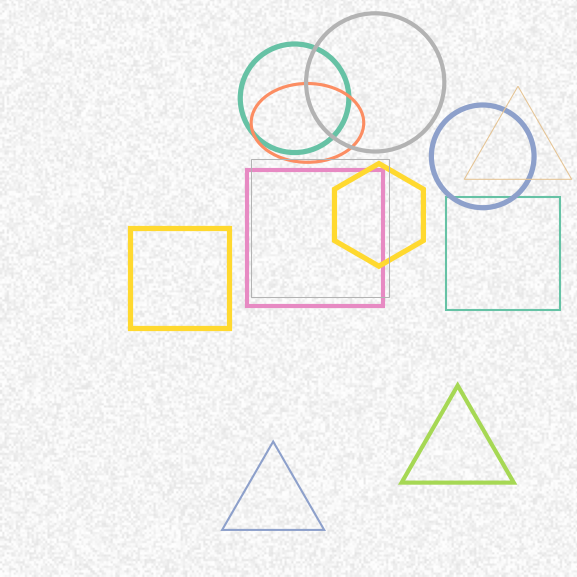[{"shape": "square", "thickness": 1, "radius": 0.49, "center": [0.871, 0.56]}, {"shape": "circle", "thickness": 2.5, "radius": 0.47, "center": [0.51, 0.829]}, {"shape": "oval", "thickness": 1.5, "radius": 0.49, "center": [0.532, 0.786]}, {"shape": "triangle", "thickness": 1, "radius": 0.51, "center": [0.473, 0.133]}, {"shape": "circle", "thickness": 2.5, "radius": 0.44, "center": [0.836, 0.728]}, {"shape": "square", "thickness": 2, "radius": 0.59, "center": [0.545, 0.587]}, {"shape": "triangle", "thickness": 2, "radius": 0.56, "center": [0.793, 0.22]}, {"shape": "hexagon", "thickness": 2.5, "radius": 0.44, "center": [0.656, 0.627]}, {"shape": "square", "thickness": 2.5, "radius": 0.43, "center": [0.311, 0.518]}, {"shape": "triangle", "thickness": 0.5, "radius": 0.54, "center": [0.897, 0.742]}, {"shape": "square", "thickness": 0.5, "radius": 0.6, "center": [0.554, 0.604]}, {"shape": "circle", "thickness": 2, "radius": 0.6, "center": [0.65, 0.856]}]